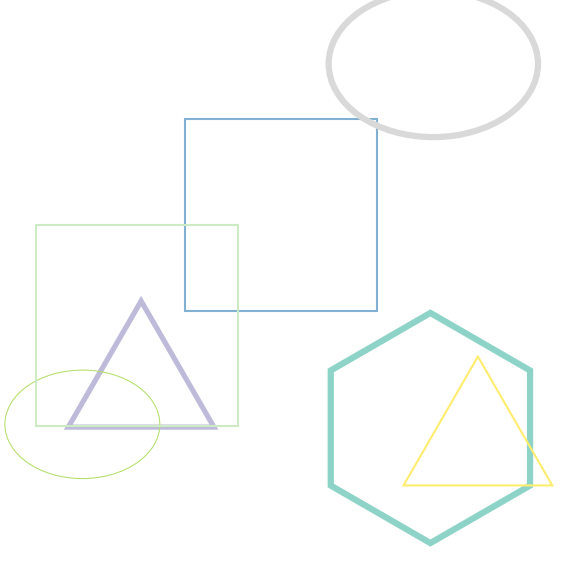[{"shape": "hexagon", "thickness": 3, "radius": 1.0, "center": [0.745, 0.258]}, {"shape": "triangle", "thickness": 2.5, "radius": 0.73, "center": [0.244, 0.332]}, {"shape": "square", "thickness": 1, "radius": 0.83, "center": [0.487, 0.627]}, {"shape": "oval", "thickness": 0.5, "radius": 0.67, "center": [0.143, 0.264]}, {"shape": "oval", "thickness": 3, "radius": 0.91, "center": [0.75, 0.889]}, {"shape": "square", "thickness": 1, "radius": 0.87, "center": [0.237, 0.435]}, {"shape": "triangle", "thickness": 1, "radius": 0.74, "center": [0.828, 0.233]}]